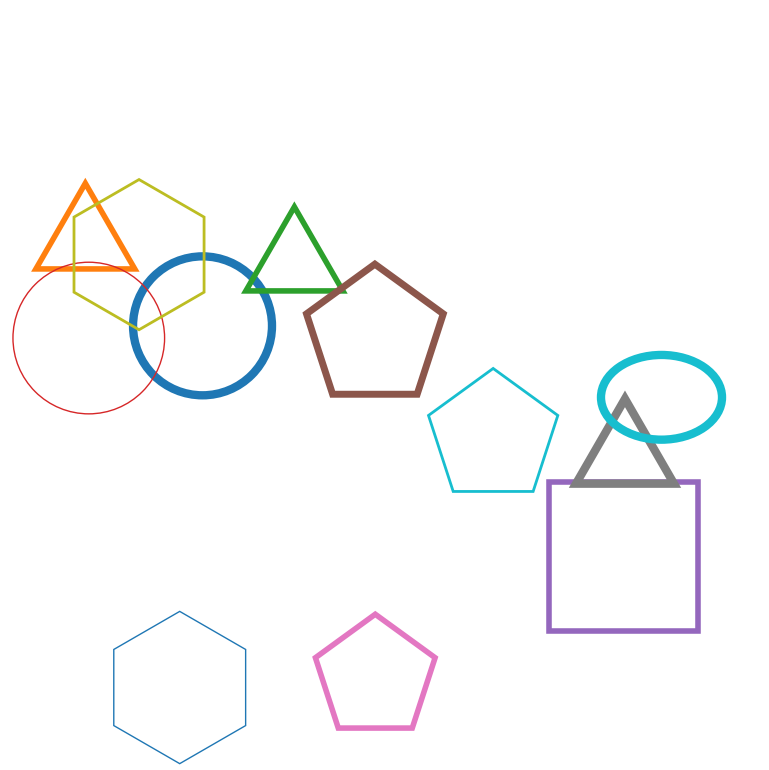[{"shape": "hexagon", "thickness": 0.5, "radius": 0.49, "center": [0.233, 0.107]}, {"shape": "circle", "thickness": 3, "radius": 0.45, "center": [0.263, 0.577]}, {"shape": "triangle", "thickness": 2, "radius": 0.37, "center": [0.111, 0.688]}, {"shape": "triangle", "thickness": 2, "radius": 0.36, "center": [0.382, 0.659]}, {"shape": "circle", "thickness": 0.5, "radius": 0.49, "center": [0.115, 0.561]}, {"shape": "square", "thickness": 2, "radius": 0.48, "center": [0.809, 0.277]}, {"shape": "pentagon", "thickness": 2.5, "radius": 0.47, "center": [0.487, 0.564]}, {"shape": "pentagon", "thickness": 2, "radius": 0.41, "center": [0.487, 0.121]}, {"shape": "triangle", "thickness": 3, "radius": 0.37, "center": [0.812, 0.409]}, {"shape": "hexagon", "thickness": 1, "radius": 0.49, "center": [0.181, 0.669]}, {"shape": "oval", "thickness": 3, "radius": 0.39, "center": [0.859, 0.484]}, {"shape": "pentagon", "thickness": 1, "radius": 0.44, "center": [0.64, 0.433]}]